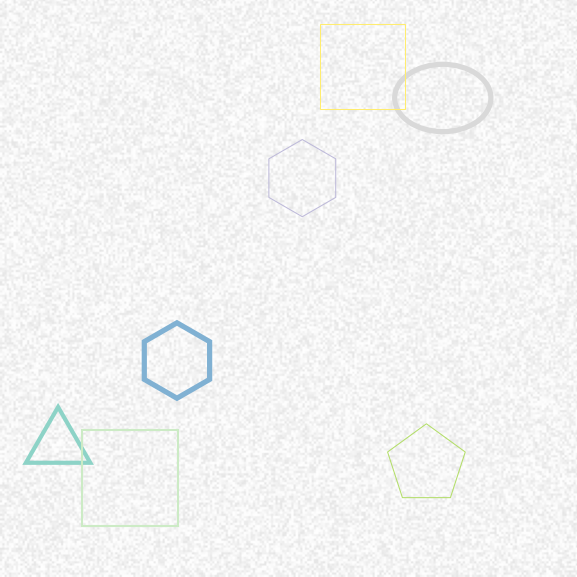[{"shape": "triangle", "thickness": 2, "radius": 0.32, "center": [0.101, 0.23]}, {"shape": "hexagon", "thickness": 0.5, "radius": 0.33, "center": [0.523, 0.691]}, {"shape": "hexagon", "thickness": 2.5, "radius": 0.33, "center": [0.306, 0.375]}, {"shape": "pentagon", "thickness": 0.5, "radius": 0.35, "center": [0.738, 0.195]}, {"shape": "oval", "thickness": 2.5, "radius": 0.42, "center": [0.767, 0.829]}, {"shape": "square", "thickness": 1, "radius": 0.41, "center": [0.226, 0.172]}, {"shape": "square", "thickness": 0.5, "radius": 0.37, "center": [0.628, 0.884]}]